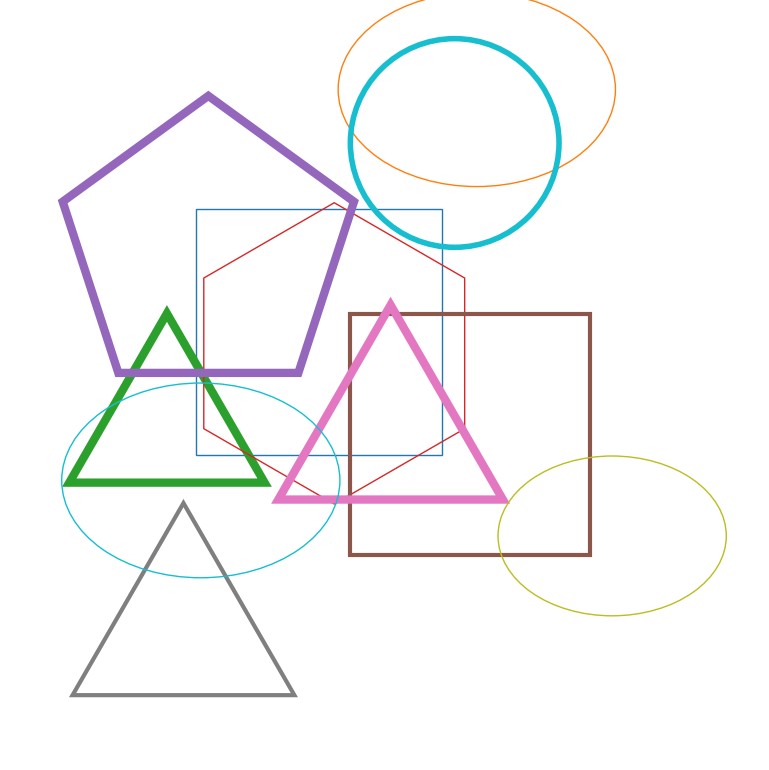[{"shape": "square", "thickness": 0.5, "radius": 0.8, "center": [0.414, 0.569]}, {"shape": "oval", "thickness": 0.5, "radius": 0.9, "center": [0.619, 0.884]}, {"shape": "triangle", "thickness": 3, "radius": 0.73, "center": [0.217, 0.446]}, {"shape": "hexagon", "thickness": 0.5, "radius": 0.98, "center": [0.434, 0.541]}, {"shape": "pentagon", "thickness": 3, "radius": 0.99, "center": [0.271, 0.677]}, {"shape": "square", "thickness": 1.5, "radius": 0.78, "center": [0.61, 0.436]}, {"shape": "triangle", "thickness": 3, "radius": 0.84, "center": [0.507, 0.435]}, {"shape": "triangle", "thickness": 1.5, "radius": 0.83, "center": [0.238, 0.18]}, {"shape": "oval", "thickness": 0.5, "radius": 0.74, "center": [0.795, 0.304]}, {"shape": "oval", "thickness": 0.5, "radius": 0.9, "center": [0.261, 0.376]}, {"shape": "circle", "thickness": 2, "radius": 0.68, "center": [0.59, 0.814]}]